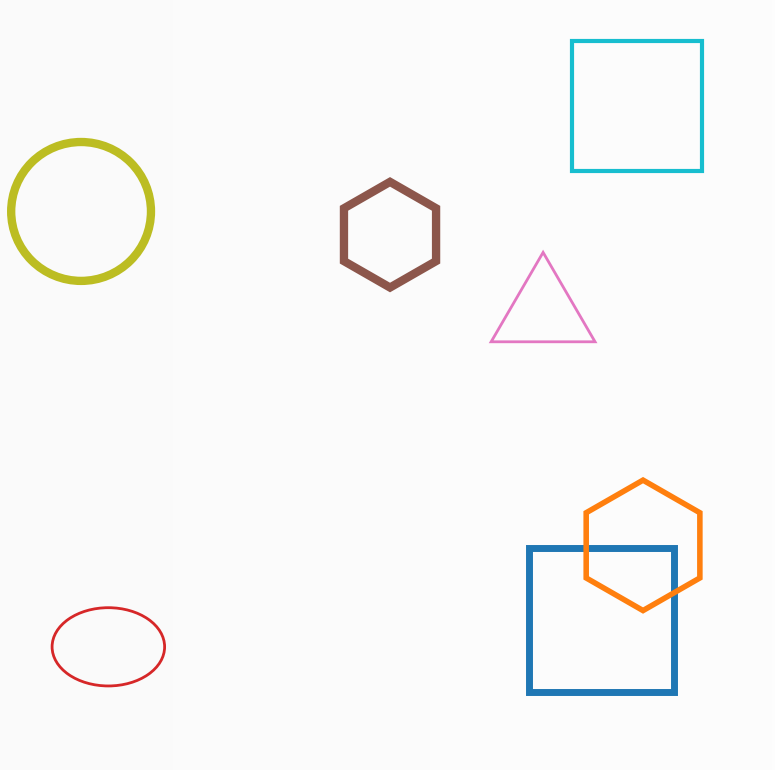[{"shape": "square", "thickness": 2.5, "radius": 0.47, "center": [0.776, 0.195]}, {"shape": "hexagon", "thickness": 2, "radius": 0.42, "center": [0.83, 0.292]}, {"shape": "oval", "thickness": 1, "radius": 0.36, "center": [0.14, 0.16]}, {"shape": "hexagon", "thickness": 3, "radius": 0.34, "center": [0.503, 0.695]}, {"shape": "triangle", "thickness": 1, "radius": 0.39, "center": [0.701, 0.595]}, {"shape": "circle", "thickness": 3, "radius": 0.45, "center": [0.105, 0.725]}, {"shape": "square", "thickness": 1.5, "radius": 0.42, "center": [0.822, 0.862]}]